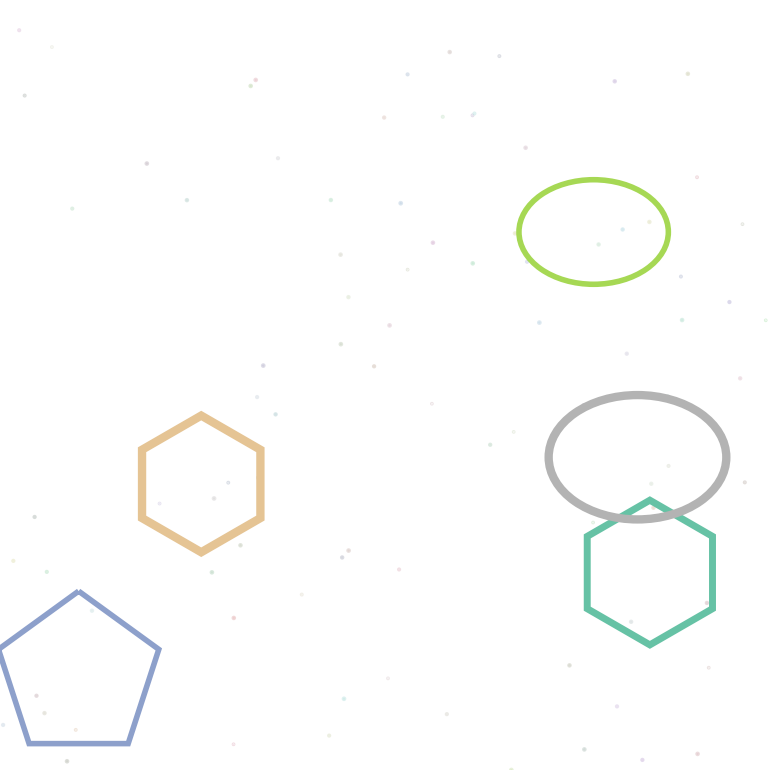[{"shape": "hexagon", "thickness": 2.5, "radius": 0.47, "center": [0.844, 0.256]}, {"shape": "pentagon", "thickness": 2, "radius": 0.55, "center": [0.102, 0.123]}, {"shape": "oval", "thickness": 2, "radius": 0.49, "center": [0.771, 0.699]}, {"shape": "hexagon", "thickness": 3, "radius": 0.44, "center": [0.261, 0.372]}, {"shape": "oval", "thickness": 3, "radius": 0.58, "center": [0.828, 0.406]}]